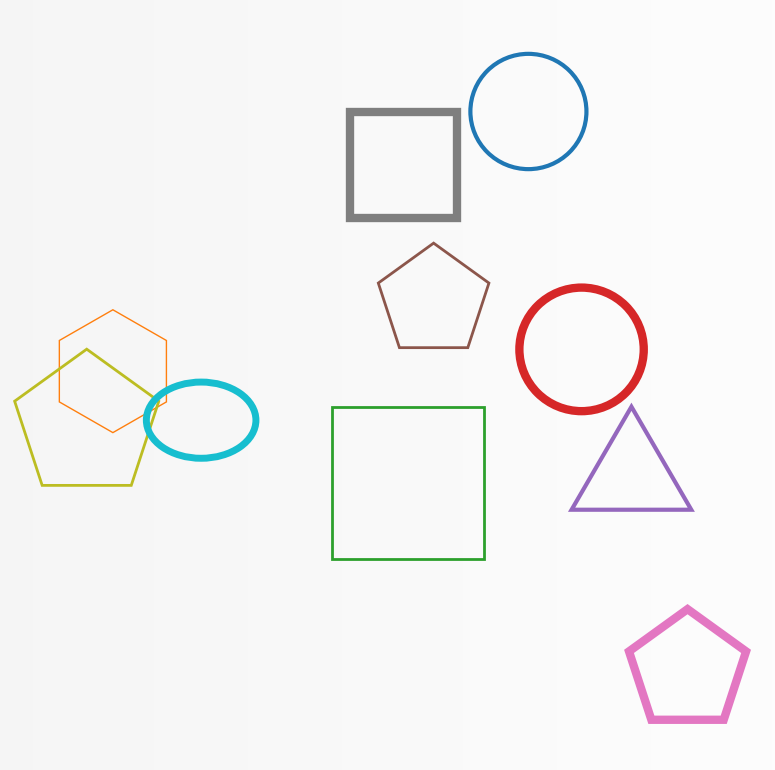[{"shape": "circle", "thickness": 1.5, "radius": 0.37, "center": [0.682, 0.855]}, {"shape": "hexagon", "thickness": 0.5, "radius": 0.4, "center": [0.146, 0.518]}, {"shape": "square", "thickness": 1, "radius": 0.49, "center": [0.527, 0.373]}, {"shape": "circle", "thickness": 3, "radius": 0.4, "center": [0.75, 0.546]}, {"shape": "triangle", "thickness": 1.5, "radius": 0.45, "center": [0.815, 0.383]}, {"shape": "pentagon", "thickness": 1, "radius": 0.38, "center": [0.56, 0.609]}, {"shape": "pentagon", "thickness": 3, "radius": 0.4, "center": [0.887, 0.129]}, {"shape": "square", "thickness": 3, "radius": 0.34, "center": [0.521, 0.785]}, {"shape": "pentagon", "thickness": 1, "radius": 0.49, "center": [0.112, 0.449]}, {"shape": "oval", "thickness": 2.5, "radius": 0.35, "center": [0.26, 0.454]}]